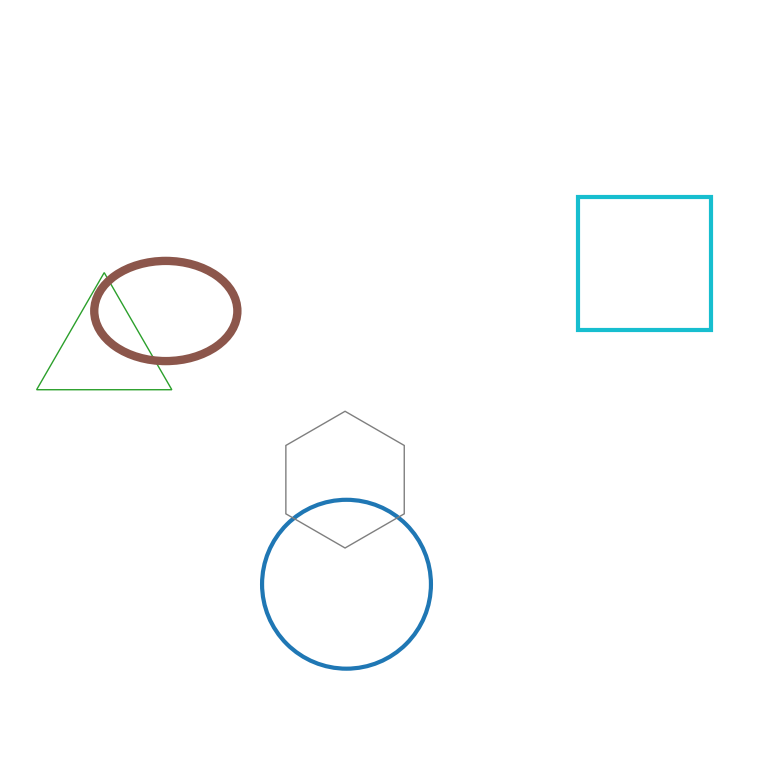[{"shape": "circle", "thickness": 1.5, "radius": 0.55, "center": [0.45, 0.241]}, {"shape": "triangle", "thickness": 0.5, "radius": 0.51, "center": [0.135, 0.545]}, {"shape": "oval", "thickness": 3, "radius": 0.46, "center": [0.215, 0.596]}, {"shape": "hexagon", "thickness": 0.5, "radius": 0.44, "center": [0.448, 0.377]}, {"shape": "square", "thickness": 1.5, "radius": 0.43, "center": [0.837, 0.658]}]